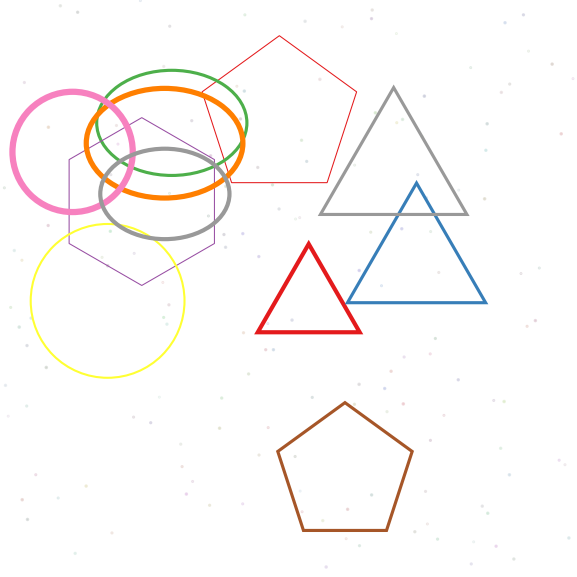[{"shape": "triangle", "thickness": 2, "radius": 0.51, "center": [0.535, 0.475]}, {"shape": "pentagon", "thickness": 0.5, "radius": 0.7, "center": [0.484, 0.797]}, {"shape": "triangle", "thickness": 1.5, "radius": 0.69, "center": [0.721, 0.544]}, {"shape": "oval", "thickness": 1.5, "radius": 0.65, "center": [0.298, 0.786]}, {"shape": "hexagon", "thickness": 0.5, "radius": 0.73, "center": [0.246, 0.65]}, {"shape": "oval", "thickness": 2.5, "radius": 0.68, "center": [0.285, 0.751]}, {"shape": "circle", "thickness": 1, "radius": 0.67, "center": [0.186, 0.478]}, {"shape": "pentagon", "thickness": 1.5, "radius": 0.61, "center": [0.597, 0.18]}, {"shape": "circle", "thickness": 3, "radius": 0.52, "center": [0.126, 0.736]}, {"shape": "oval", "thickness": 2, "radius": 0.56, "center": [0.285, 0.663]}, {"shape": "triangle", "thickness": 1.5, "radius": 0.73, "center": [0.682, 0.701]}]